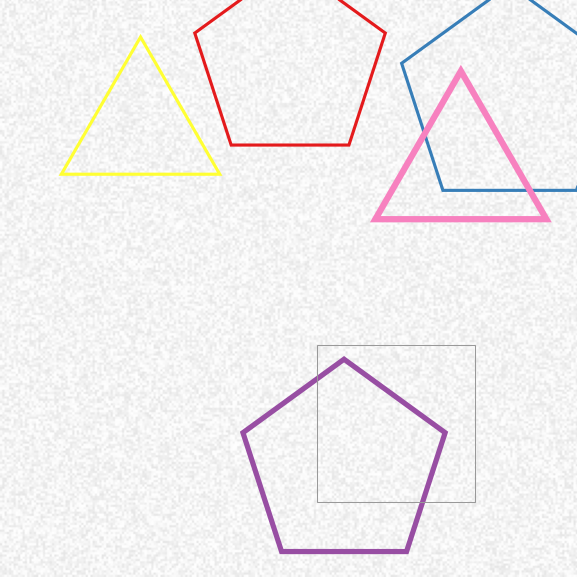[{"shape": "pentagon", "thickness": 1.5, "radius": 0.87, "center": [0.502, 0.888]}, {"shape": "pentagon", "thickness": 1.5, "radius": 0.98, "center": [0.883, 0.829]}, {"shape": "pentagon", "thickness": 2.5, "radius": 0.92, "center": [0.596, 0.193]}, {"shape": "triangle", "thickness": 1.5, "radius": 0.79, "center": [0.243, 0.777]}, {"shape": "triangle", "thickness": 3, "radius": 0.86, "center": [0.798, 0.705]}, {"shape": "square", "thickness": 0.5, "radius": 0.68, "center": [0.686, 0.266]}]